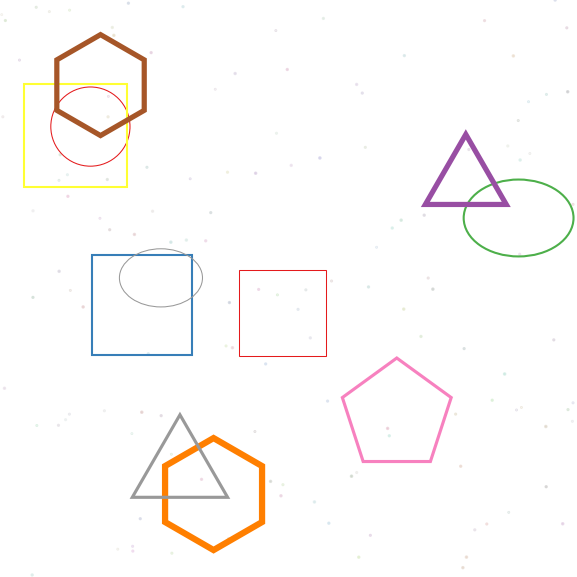[{"shape": "circle", "thickness": 0.5, "radius": 0.34, "center": [0.157, 0.78]}, {"shape": "square", "thickness": 0.5, "radius": 0.38, "center": [0.489, 0.457]}, {"shape": "square", "thickness": 1, "radius": 0.43, "center": [0.246, 0.471]}, {"shape": "oval", "thickness": 1, "radius": 0.48, "center": [0.898, 0.622]}, {"shape": "triangle", "thickness": 2.5, "radius": 0.4, "center": [0.807, 0.686]}, {"shape": "hexagon", "thickness": 3, "radius": 0.48, "center": [0.37, 0.144]}, {"shape": "square", "thickness": 1, "radius": 0.45, "center": [0.131, 0.764]}, {"shape": "hexagon", "thickness": 2.5, "radius": 0.44, "center": [0.174, 0.852]}, {"shape": "pentagon", "thickness": 1.5, "radius": 0.5, "center": [0.687, 0.28]}, {"shape": "triangle", "thickness": 1.5, "radius": 0.48, "center": [0.312, 0.186]}, {"shape": "oval", "thickness": 0.5, "radius": 0.36, "center": [0.279, 0.518]}]